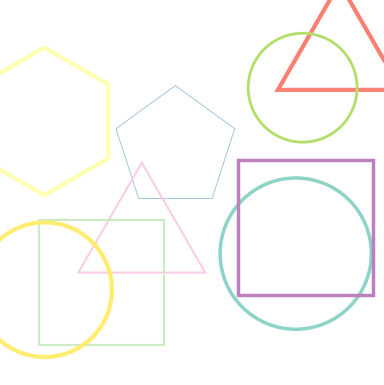[{"shape": "circle", "thickness": 2.5, "radius": 0.98, "center": [0.768, 0.341]}, {"shape": "hexagon", "thickness": 3, "radius": 0.96, "center": [0.115, 0.685]}, {"shape": "triangle", "thickness": 3, "radius": 0.92, "center": [0.882, 0.859]}, {"shape": "pentagon", "thickness": 0.5, "radius": 0.81, "center": [0.455, 0.616]}, {"shape": "circle", "thickness": 2, "radius": 0.71, "center": [0.786, 0.772]}, {"shape": "triangle", "thickness": 1.5, "radius": 0.95, "center": [0.368, 0.387]}, {"shape": "square", "thickness": 2.5, "radius": 0.87, "center": [0.794, 0.409]}, {"shape": "square", "thickness": 1.5, "radius": 0.81, "center": [0.264, 0.266]}, {"shape": "circle", "thickness": 3, "radius": 0.87, "center": [0.116, 0.247]}]